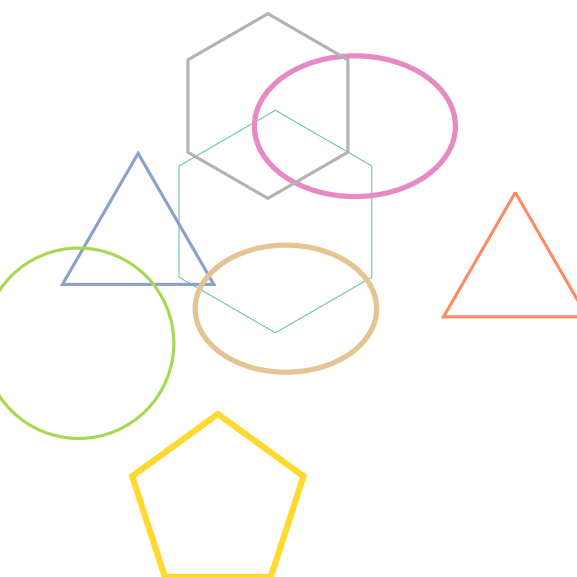[{"shape": "hexagon", "thickness": 0.5, "radius": 0.96, "center": [0.477, 0.615]}, {"shape": "triangle", "thickness": 1.5, "radius": 0.72, "center": [0.892, 0.522]}, {"shape": "triangle", "thickness": 1.5, "radius": 0.76, "center": [0.239, 0.582]}, {"shape": "oval", "thickness": 2.5, "radius": 0.87, "center": [0.615, 0.781]}, {"shape": "circle", "thickness": 1.5, "radius": 0.82, "center": [0.136, 0.405]}, {"shape": "pentagon", "thickness": 3, "radius": 0.78, "center": [0.377, 0.126]}, {"shape": "oval", "thickness": 2.5, "radius": 0.79, "center": [0.495, 0.465]}, {"shape": "hexagon", "thickness": 1.5, "radius": 0.8, "center": [0.464, 0.816]}]